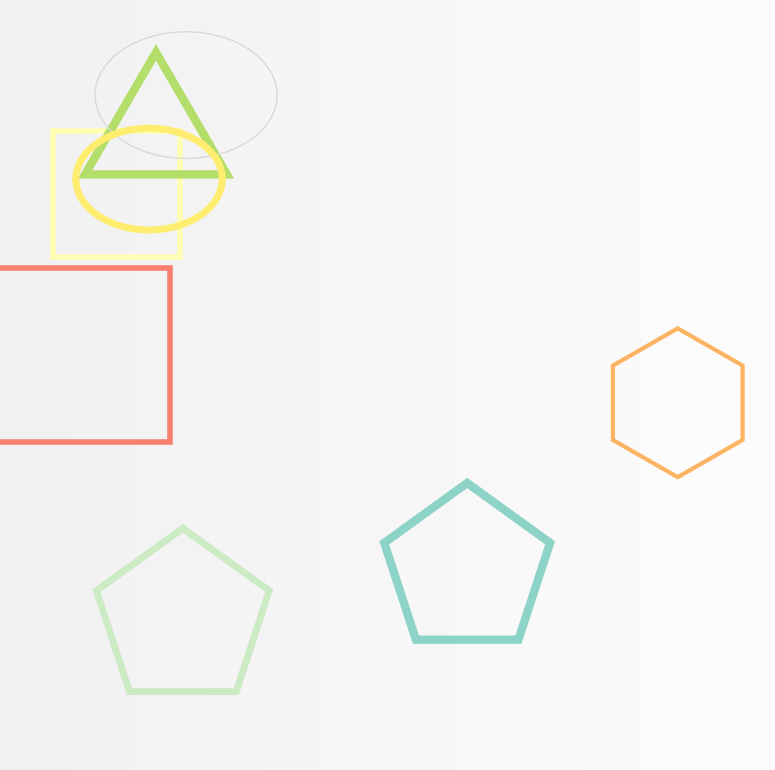[{"shape": "pentagon", "thickness": 3, "radius": 0.56, "center": [0.603, 0.26]}, {"shape": "square", "thickness": 2, "radius": 0.41, "center": [0.151, 0.748]}, {"shape": "square", "thickness": 2, "radius": 0.56, "center": [0.107, 0.539]}, {"shape": "hexagon", "thickness": 1.5, "radius": 0.48, "center": [0.875, 0.477]}, {"shape": "triangle", "thickness": 3, "radius": 0.53, "center": [0.201, 0.826]}, {"shape": "oval", "thickness": 0.5, "radius": 0.59, "center": [0.24, 0.876]}, {"shape": "pentagon", "thickness": 2.5, "radius": 0.59, "center": [0.236, 0.197]}, {"shape": "oval", "thickness": 2.5, "radius": 0.47, "center": [0.192, 0.767]}]